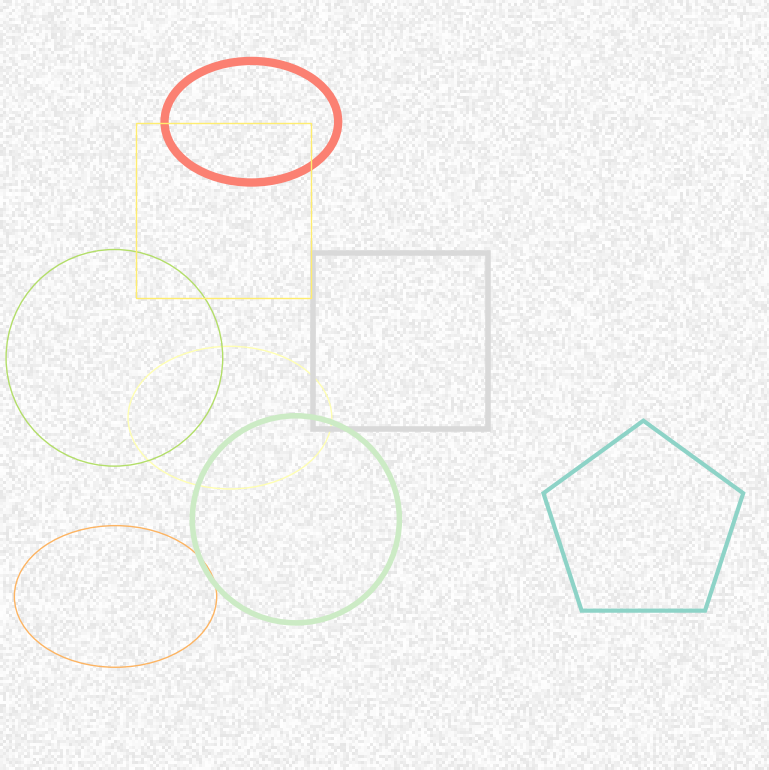[{"shape": "pentagon", "thickness": 1.5, "radius": 0.68, "center": [0.835, 0.317]}, {"shape": "oval", "thickness": 0.5, "radius": 0.66, "center": [0.299, 0.458]}, {"shape": "oval", "thickness": 3, "radius": 0.56, "center": [0.326, 0.842]}, {"shape": "oval", "thickness": 0.5, "radius": 0.66, "center": [0.15, 0.225]}, {"shape": "circle", "thickness": 0.5, "radius": 0.7, "center": [0.149, 0.535]}, {"shape": "square", "thickness": 2, "radius": 0.57, "center": [0.52, 0.557]}, {"shape": "circle", "thickness": 2, "radius": 0.67, "center": [0.384, 0.326]}, {"shape": "square", "thickness": 0.5, "radius": 0.57, "center": [0.29, 0.727]}]